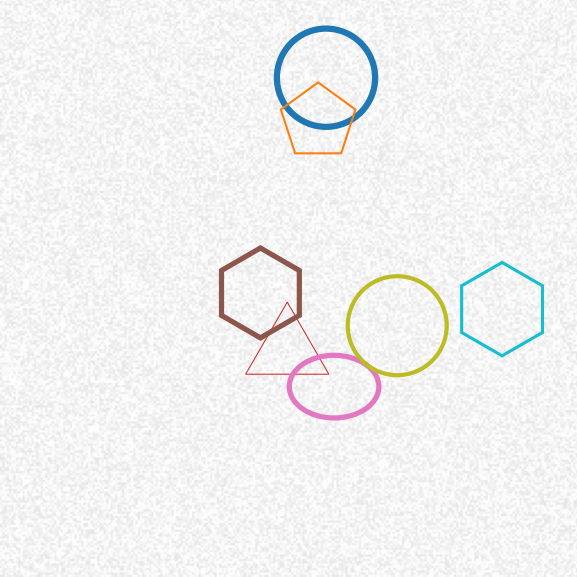[{"shape": "circle", "thickness": 3, "radius": 0.43, "center": [0.565, 0.865]}, {"shape": "pentagon", "thickness": 1, "radius": 0.34, "center": [0.551, 0.789]}, {"shape": "triangle", "thickness": 0.5, "radius": 0.42, "center": [0.497, 0.393]}, {"shape": "hexagon", "thickness": 2.5, "radius": 0.39, "center": [0.451, 0.492]}, {"shape": "oval", "thickness": 2.5, "radius": 0.39, "center": [0.578, 0.33]}, {"shape": "circle", "thickness": 2, "radius": 0.43, "center": [0.688, 0.435]}, {"shape": "hexagon", "thickness": 1.5, "radius": 0.4, "center": [0.869, 0.464]}]